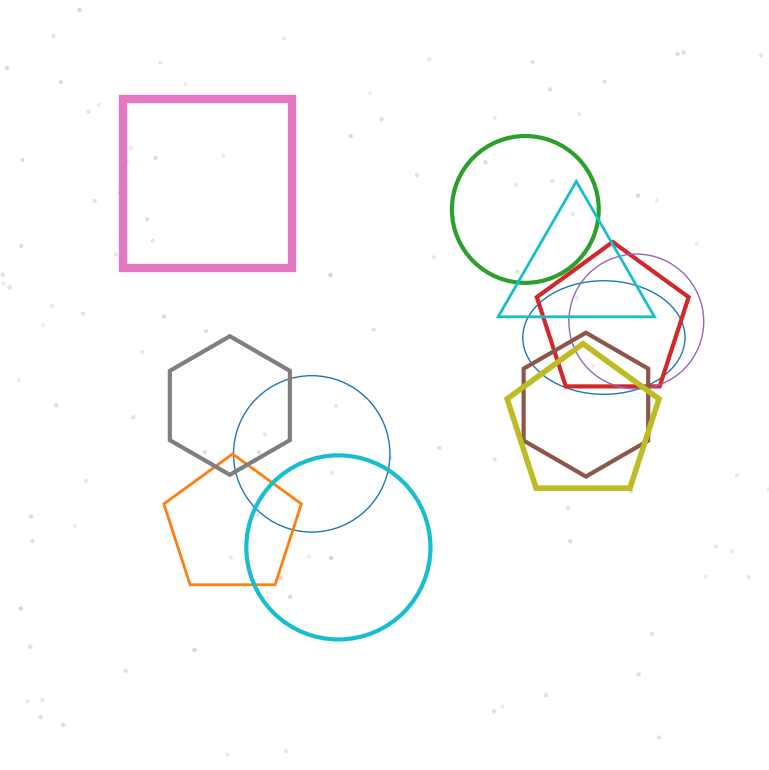[{"shape": "oval", "thickness": 0.5, "radius": 0.53, "center": [0.784, 0.562]}, {"shape": "circle", "thickness": 0.5, "radius": 0.51, "center": [0.405, 0.411]}, {"shape": "pentagon", "thickness": 1, "radius": 0.47, "center": [0.302, 0.317]}, {"shape": "circle", "thickness": 1.5, "radius": 0.48, "center": [0.682, 0.728]}, {"shape": "pentagon", "thickness": 1.5, "radius": 0.52, "center": [0.796, 0.582]}, {"shape": "circle", "thickness": 0.5, "radius": 0.44, "center": [0.826, 0.582]}, {"shape": "hexagon", "thickness": 1.5, "radius": 0.47, "center": [0.761, 0.475]}, {"shape": "square", "thickness": 3, "radius": 0.55, "center": [0.27, 0.762]}, {"shape": "hexagon", "thickness": 1.5, "radius": 0.45, "center": [0.299, 0.473]}, {"shape": "pentagon", "thickness": 2, "radius": 0.52, "center": [0.757, 0.45]}, {"shape": "triangle", "thickness": 1, "radius": 0.59, "center": [0.748, 0.647]}, {"shape": "circle", "thickness": 1.5, "radius": 0.6, "center": [0.439, 0.289]}]